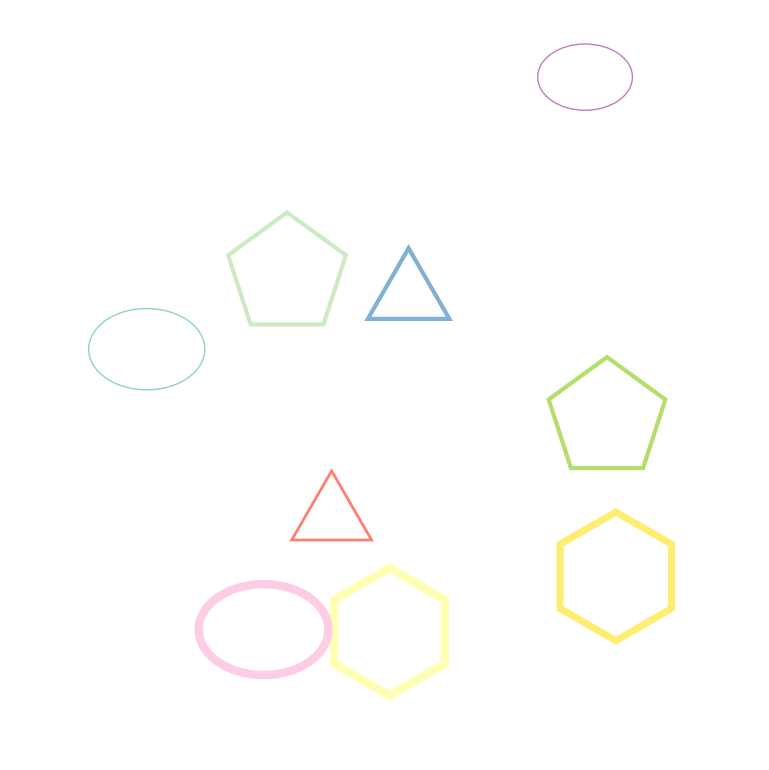[{"shape": "oval", "thickness": 0.5, "radius": 0.38, "center": [0.191, 0.547]}, {"shape": "hexagon", "thickness": 3, "radius": 0.41, "center": [0.506, 0.179]}, {"shape": "triangle", "thickness": 1, "radius": 0.3, "center": [0.431, 0.329]}, {"shape": "triangle", "thickness": 1.5, "radius": 0.31, "center": [0.531, 0.616]}, {"shape": "pentagon", "thickness": 1.5, "radius": 0.4, "center": [0.788, 0.457]}, {"shape": "oval", "thickness": 3, "radius": 0.42, "center": [0.342, 0.182]}, {"shape": "oval", "thickness": 0.5, "radius": 0.31, "center": [0.76, 0.9]}, {"shape": "pentagon", "thickness": 1.5, "radius": 0.4, "center": [0.373, 0.644]}, {"shape": "hexagon", "thickness": 2.5, "radius": 0.42, "center": [0.8, 0.251]}]